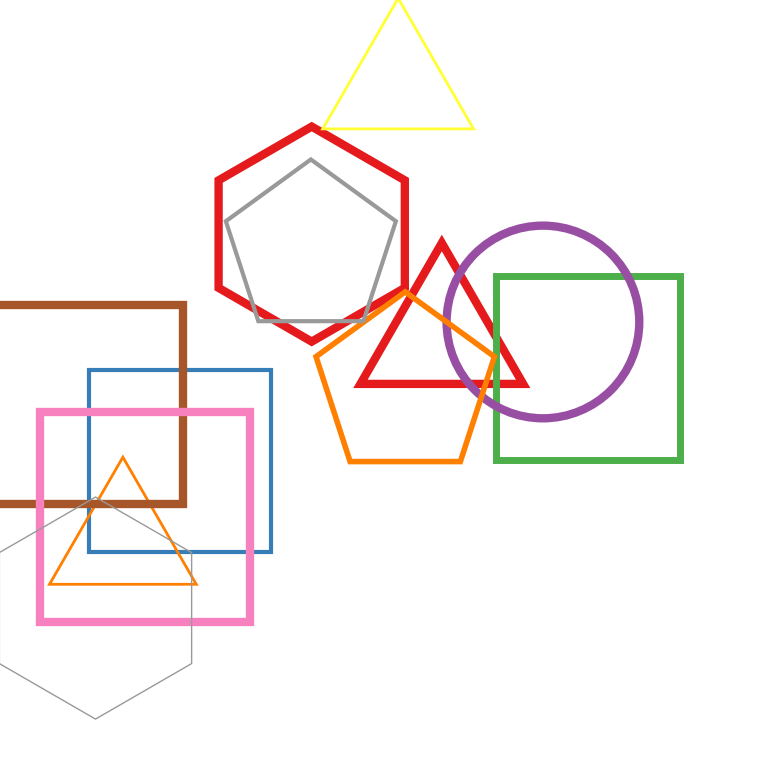[{"shape": "hexagon", "thickness": 3, "radius": 0.7, "center": [0.405, 0.696]}, {"shape": "triangle", "thickness": 3, "radius": 0.61, "center": [0.574, 0.562]}, {"shape": "square", "thickness": 1.5, "radius": 0.59, "center": [0.234, 0.401]}, {"shape": "square", "thickness": 2.5, "radius": 0.6, "center": [0.763, 0.523]}, {"shape": "circle", "thickness": 3, "radius": 0.63, "center": [0.705, 0.582]}, {"shape": "pentagon", "thickness": 2, "radius": 0.61, "center": [0.526, 0.499]}, {"shape": "triangle", "thickness": 1, "radius": 0.55, "center": [0.16, 0.296]}, {"shape": "triangle", "thickness": 1, "radius": 0.57, "center": [0.517, 0.889]}, {"shape": "square", "thickness": 3, "radius": 0.65, "center": [0.108, 0.475]}, {"shape": "square", "thickness": 3, "radius": 0.68, "center": [0.188, 0.328]}, {"shape": "pentagon", "thickness": 1.5, "radius": 0.58, "center": [0.404, 0.677]}, {"shape": "hexagon", "thickness": 0.5, "radius": 0.72, "center": [0.124, 0.21]}]